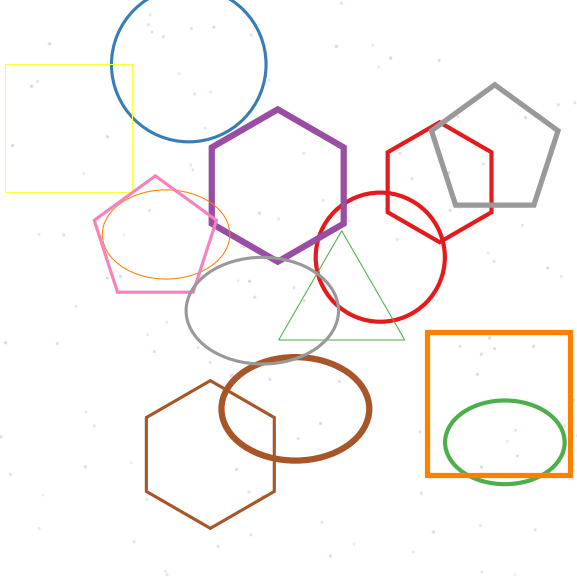[{"shape": "hexagon", "thickness": 2, "radius": 0.52, "center": [0.761, 0.684]}, {"shape": "circle", "thickness": 2, "radius": 0.56, "center": [0.658, 0.554]}, {"shape": "circle", "thickness": 1.5, "radius": 0.67, "center": [0.327, 0.887]}, {"shape": "triangle", "thickness": 0.5, "radius": 0.63, "center": [0.592, 0.473]}, {"shape": "oval", "thickness": 2, "radius": 0.52, "center": [0.874, 0.233]}, {"shape": "hexagon", "thickness": 3, "radius": 0.66, "center": [0.481, 0.678]}, {"shape": "square", "thickness": 2.5, "radius": 0.62, "center": [0.863, 0.3]}, {"shape": "oval", "thickness": 0.5, "radius": 0.55, "center": [0.288, 0.593]}, {"shape": "square", "thickness": 0.5, "radius": 0.55, "center": [0.118, 0.777]}, {"shape": "oval", "thickness": 3, "radius": 0.64, "center": [0.511, 0.291]}, {"shape": "hexagon", "thickness": 1.5, "radius": 0.64, "center": [0.364, 0.212]}, {"shape": "pentagon", "thickness": 1.5, "radius": 0.56, "center": [0.269, 0.583]}, {"shape": "pentagon", "thickness": 2.5, "radius": 0.58, "center": [0.857, 0.737]}, {"shape": "oval", "thickness": 1.5, "radius": 0.66, "center": [0.454, 0.461]}]